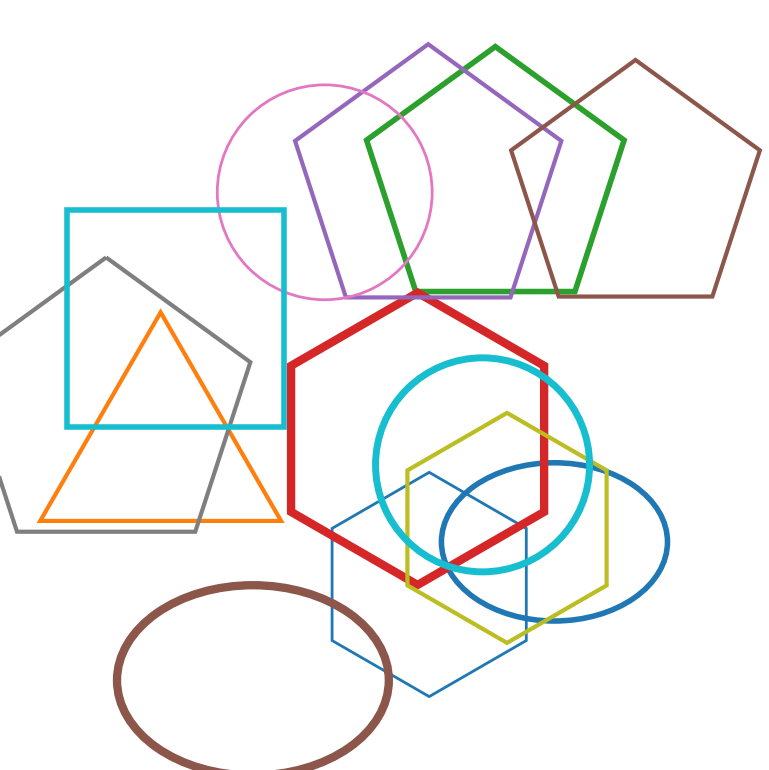[{"shape": "hexagon", "thickness": 1, "radius": 0.73, "center": [0.557, 0.241]}, {"shape": "oval", "thickness": 2, "radius": 0.73, "center": [0.72, 0.296]}, {"shape": "triangle", "thickness": 1.5, "radius": 0.9, "center": [0.209, 0.414]}, {"shape": "pentagon", "thickness": 2, "radius": 0.88, "center": [0.643, 0.764]}, {"shape": "hexagon", "thickness": 3, "radius": 0.95, "center": [0.542, 0.43]}, {"shape": "pentagon", "thickness": 1.5, "radius": 0.91, "center": [0.556, 0.761]}, {"shape": "oval", "thickness": 3, "radius": 0.88, "center": [0.328, 0.116]}, {"shape": "pentagon", "thickness": 1.5, "radius": 0.85, "center": [0.825, 0.752]}, {"shape": "circle", "thickness": 1, "radius": 0.7, "center": [0.422, 0.75]}, {"shape": "pentagon", "thickness": 1.5, "radius": 0.98, "center": [0.138, 0.469]}, {"shape": "hexagon", "thickness": 1.5, "radius": 0.75, "center": [0.658, 0.314]}, {"shape": "circle", "thickness": 2.5, "radius": 0.69, "center": [0.627, 0.396]}, {"shape": "square", "thickness": 2, "radius": 0.7, "center": [0.227, 0.586]}]